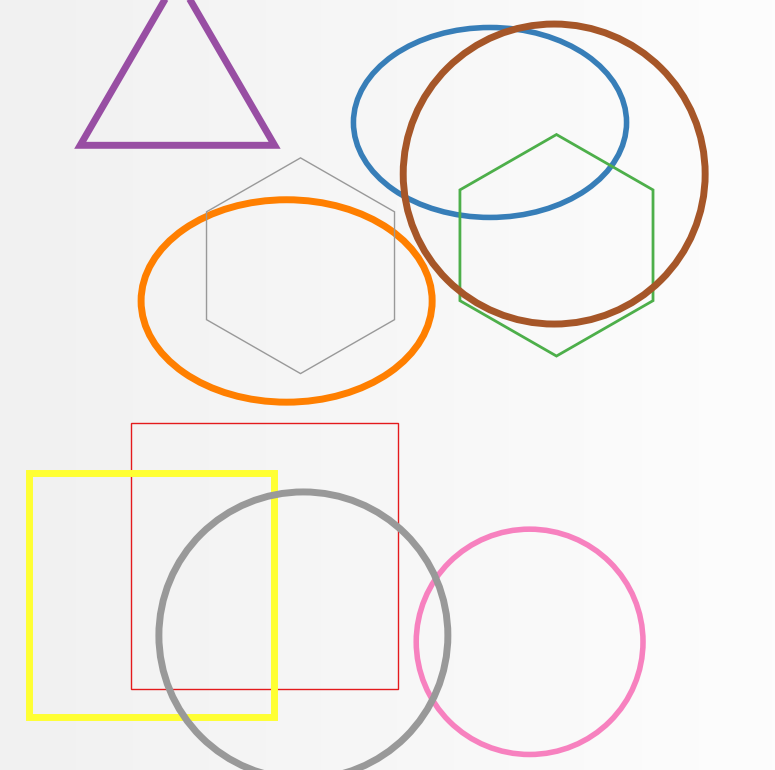[{"shape": "square", "thickness": 0.5, "radius": 0.86, "center": [0.341, 0.278]}, {"shape": "oval", "thickness": 2, "radius": 0.88, "center": [0.632, 0.841]}, {"shape": "hexagon", "thickness": 1, "radius": 0.72, "center": [0.718, 0.681]}, {"shape": "triangle", "thickness": 2.5, "radius": 0.72, "center": [0.229, 0.884]}, {"shape": "oval", "thickness": 2.5, "radius": 0.94, "center": [0.37, 0.609]}, {"shape": "square", "thickness": 2.5, "radius": 0.79, "center": [0.195, 0.227]}, {"shape": "circle", "thickness": 2.5, "radius": 0.97, "center": [0.715, 0.774]}, {"shape": "circle", "thickness": 2, "radius": 0.73, "center": [0.683, 0.166]}, {"shape": "hexagon", "thickness": 0.5, "radius": 0.7, "center": [0.388, 0.655]}, {"shape": "circle", "thickness": 2.5, "radius": 0.93, "center": [0.391, 0.175]}]